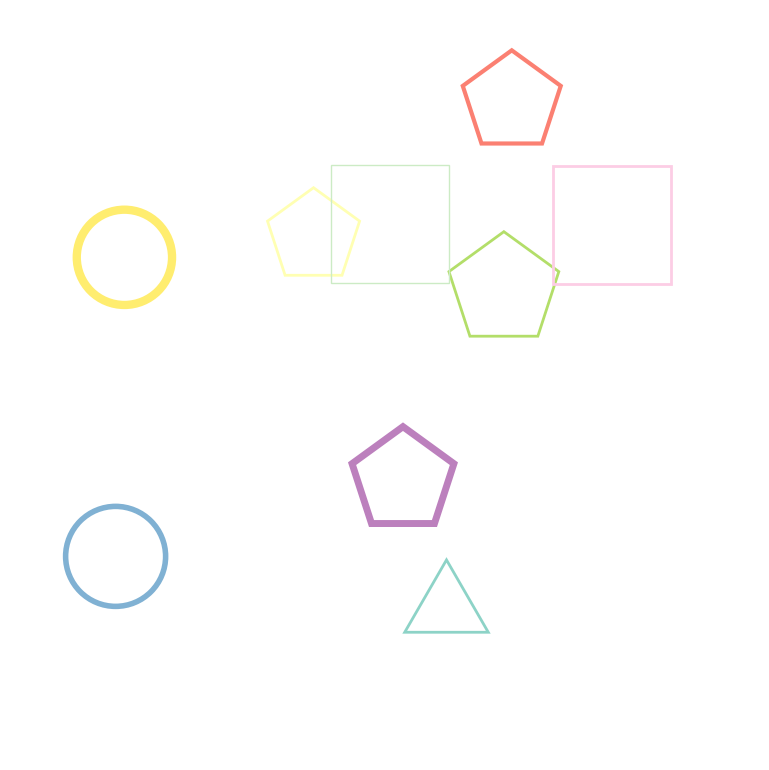[{"shape": "triangle", "thickness": 1, "radius": 0.31, "center": [0.58, 0.21]}, {"shape": "pentagon", "thickness": 1, "radius": 0.31, "center": [0.407, 0.693]}, {"shape": "pentagon", "thickness": 1.5, "radius": 0.33, "center": [0.665, 0.868]}, {"shape": "circle", "thickness": 2, "radius": 0.32, "center": [0.15, 0.277]}, {"shape": "pentagon", "thickness": 1, "radius": 0.38, "center": [0.654, 0.624]}, {"shape": "square", "thickness": 1, "radius": 0.38, "center": [0.795, 0.708]}, {"shape": "pentagon", "thickness": 2.5, "radius": 0.35, "center": [0.523, 0.376]}, {"shape": "square", "thickness": 0.5, "radius": 0.38, "center": [0.506, 0.709]}, {"shape": "circle", "thickness": 3, "radius": 0.31, "center": [0.162, 0.666]}]